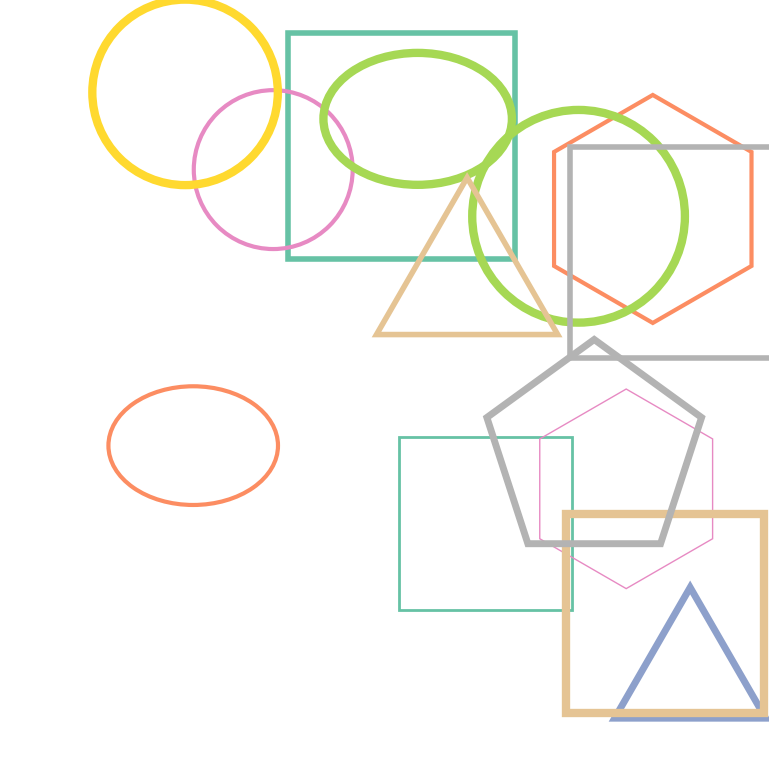[{"shape": "square", "thickness": 2, "radius": 0.74, "center": [0.521, 0.81]}, {"shape": "square", "thickness": 1, "radius": 0.56, "center": [0.631, 0.32]}, {"shape": "hexagon", "thickness": 1.5, "radius": 0.74, "center": [0.848, 0.729]}, {"shape": "oval", "thickness": 1.5, "radius": 0.55, "center": [0.251, 0.421]}, {"shape": "triangle", "thickness": 2.5, "radius": 0.57, "center": [0.896, 0.124]}, {"shape": "hexagon", "thickness": 0.5, "radius": 0.65, "center": [0.813, 0.365]}, {"shape": "circle", "thickness": 1.5, "radius": 0.52, "center": [0.355, 0.78]}, {"shape": "oval", "thickness": 3, "radius": 0.61, "center": [0.542, 0.846]}, {"shape": "circle", "thickness": 3, "radius": 0.69, "center": [0.751, 0.719]}, {"shape": "circle", "thickness": 3, "radius": 0.6, "center": [0.24, 0.88]}, {"shape": "triangle", "thickness": 2, "radius": 0.68, "center": [0.607, 0.633]}, {"shape": "square", "thickness": 3, "radius": 0.64, "center": [0.863, 0.203]}, {"shape": "square", "thickness": 2, "radius": 0.69, "center": [0.878, 0.672]}, {"shape": "pentagon", "thickness": 2.5, "radius": 0.73, "center": [0.772, 0.412]}]